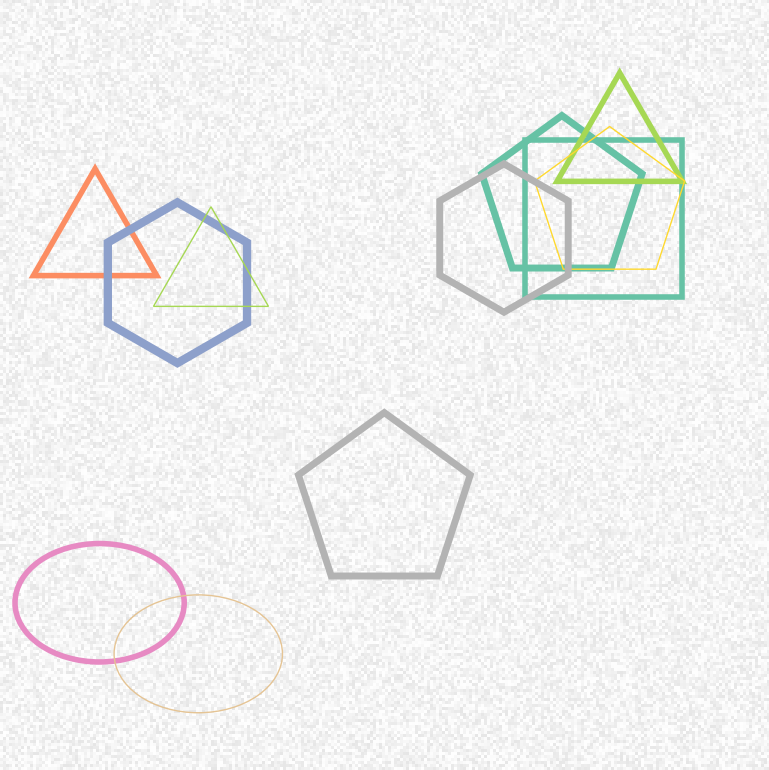[{"shape": "square", "thickness": 2, "radius": 0.51, "center": [0.783, 0.716]}, {"shape": "pentagon", "thickness": 2.5, "radius": 0.55, "center": [0.73, 0.74]}, {"shape": "triangle", "thickness": 2, "radius": 0.46, "center": [0.123, 0.688]}, {"shape": "hexagon", "thickness": 3, "radius": 0.52, "center": [0.23, 0.633]}, {"shape": "oval", "thickness": 2, "radius": 0.55, "center": [0.129, 0.217]}, {"shape": "triangle", "thickness": 0.5, "radius": 0.43, "center": [0.274, 0.645]}, {"shape": "triangle", "thickness": 2, "radius": 0.47, "center": [0.805, 0.811]}, {"shape": "pentagon", "thickness": 0.5, "radius": 0.51, "center": [0.792, 0.733]}, {"shape": "oval", "thickness": 0.5, "radius": 0.55, "center": [0.258, 0.151]}, {"shape": "hexagon", "thickness": 2.5, "radius": 0.48, "center": [0.655, 0.691]}, {"shape": "pentagon", "thickness": 2.5, "radius": 0.59, "center": [0.499, 0.347]}]